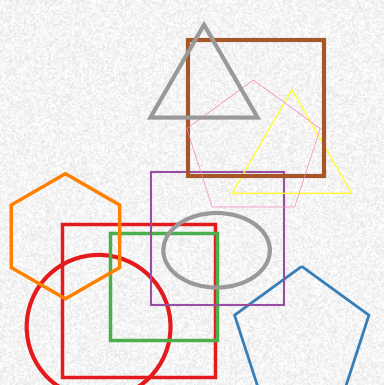[{"shape": "square", "thickness": 2.5, "radius": 1.0, "center": [0.36, 0.219]}, {"shape": "circle", "thickness": 3, "radius": 0.93, "center": [0.256, 0.151]}, {"shape": "pentagon", "thickness": 2, "radius": 0.92, "center": [0.784, 0.125]}, {"shape": "square", "thickness": 2.5, "radius": 0.7, "center": [0.425, 0.255]}, {"shape": "square", "thickness": 1.5, "radius": 0.87, "center": [0.565, 0.381]}, {"shape": "hexagon", "thickness": 2.5, "radius": 0.81, "center": [0.17, 0.386]}, {"shape": "triangle", "thickness": 1, "radius": 0.9, "center": [0.758, 0.588]}, {"shape": "square", "thickness": 3, "radius": 0.88, "center": [0.665, 0.719]}, {"shape": "pentagon", "thickness": 0.5, "radius": 0.91, "center": [0.658, 0.61]}, {"shape": "triangle", "thickness": 3, "radius": 0.8, "center": [0.53, 0.775]}, {"shape": "oval", "thickness": 3, "radius": 0.69, "center": [0.563, 0.35]}]